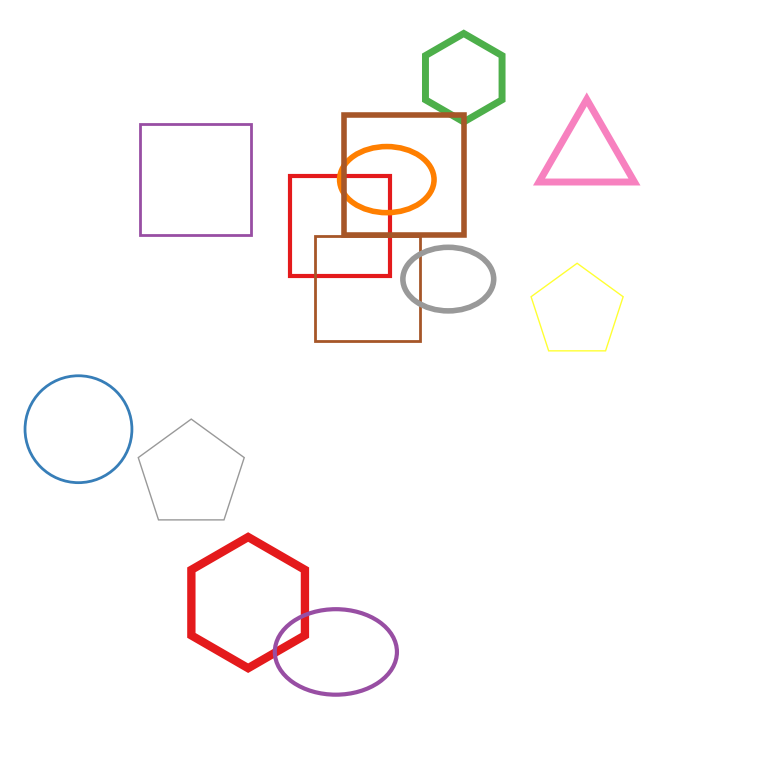[{"shape": "square", "thickness": 1.5, "radius": 0.32, "center": [0.442, 0.707]}, {"shape": "hexagon", "thickness": 3, "radius": 0.43, "center": [0.322, 0.217]}, {"shape": "circle", "thickness": 1, "radius": 0.35, "center": [0.102, 0.443]}, {"shape": "hexagon", "thickness": 2.5, "radius": 0.29, "center": [0.602, 0.899]}, {"shape": "oval", "thickness": 1.5, "radius": 0.4, "center": [0.436, 0.153]}, {"shape": "square", "thickness": 1, "radius": 0.36, "center": [0.254, 0.767]}, {"shape": "oval", "thickness": 2, "radius": 0.31, "center": [0.502, 0.767]}, {"shape": "pentagon", "thickness": 0.5, "radius": 0.31, "center": [0.75, 0.595]}, {"shape": "square", "thickness": 1, "radius": 0.34, "center": [0.477, 0.625]}, {"shape": "square", "thickness": 2, "radius": 0.39, "center": [0.525, 0.773]}, {"shape": "triangle", "thickness": 2.5, "radius": 0.36, "center": [0.762, 0.799]}, {"shape": "oval", "thickness": 2, "radius": 0.29, "center": [0.582, 0.638]}, {"shape": "pentagon", "thickness": 0.5, "radius": 0.36, "center": [0.248, 0.383]}]